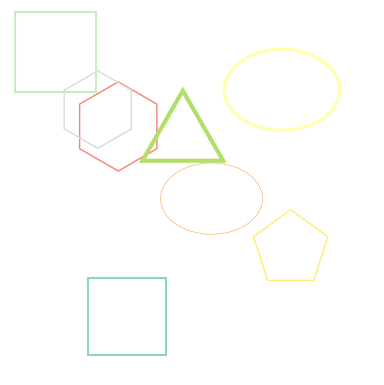[{"shape": "square", "thickness": 1.5, "radius": 0.5, "center": [0.329, 0.178]}, {"shape": "oval", "thickness": 2.5, "radius": 0.75, "center": [0.732, 0.767]}, {"shape": "hexagon", "thickness": 1, "radius": 0.58, "center": [0.307, 0.672]}, {"shape": "oval", "thickness": 0.5, "radius": 0.66, "center": [0.55, 0.484]}, {"shape": "triangle", "thickness": 3, "radius": 0.61, "center": [0.475, 0.643]}, {"shape": "hexagon", "thickness": 1, "radius": 0.5, "center": [0.254, 0.715]}, {"shape": "square", "thickness": 1.5, "radius": 0.52, "center": [0.145, 0.865]}, {"shape": "pentagon", "thickness": 1, "radius": 0.51, "center": [0.755, 0.354]}]